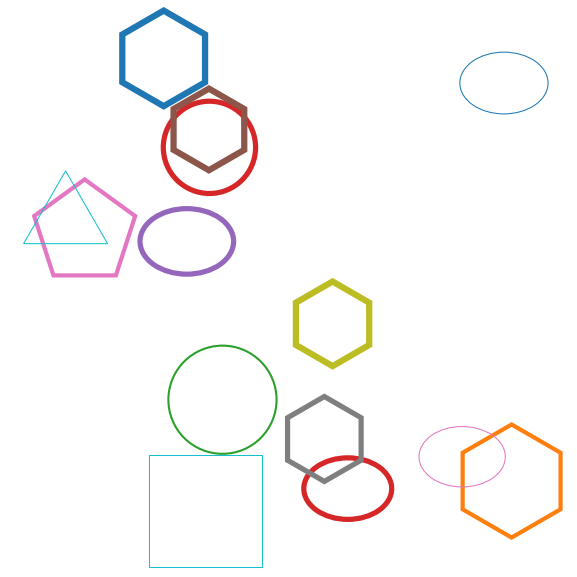[{"shape": "oval", "thickness": 0.5, "radius": 0.38, "center": [0.873, 0.855]}, {"shape": "hexagon", "thickness": 3, "radius": 0.41, "center": [0.283, 0.898]}, {"shape": "hexagon", "thickness": 2, "radius": 0.49, "center": [0.886, 0.166]}, {"shape": "circle", "thickness": 1, "radius": 0.47, "center": [0.385, 0.307]}, {"shape": "oval", "thickness": 2.5, "radius": 0.38, "center": [0.602, 0.153]}, {"shape": "circle", "thickness": 2.5, "radius": 0.4, "center": [0.363, 0.744]}, {"shape": "oval", "thickness": 2.5, "radius": 0.41, "center": [0.323, 0.581]}, {"shape": "hexagon", "thickness": 3, "radius": 0.35, "center": [0.362, 0.775]}, {"shape": "pentagon", "thickness": 2, "radius": 0.46, "center": [0.147, 0.597]}, {"shape": "oval", "thickness": 0.5, "radius": 0.37, "center": [0.8, 0.208]}, {"shape": "hexagon", "thickness": 2.5, "radius": 0.37, "center": [0.562, 0.239]}, {"shape": "hexagon", "thickness": 3, "radius": 0.37, "center": [0.576, 0.438]}, {"shape": "square", "thickness": 0.5, "radius": 0.49, "center": [0.356, 0.114]}, {"shape": "triangle", "thickness": 0.5, "radius": 0.42, "center": [0.114, 0.619]}]